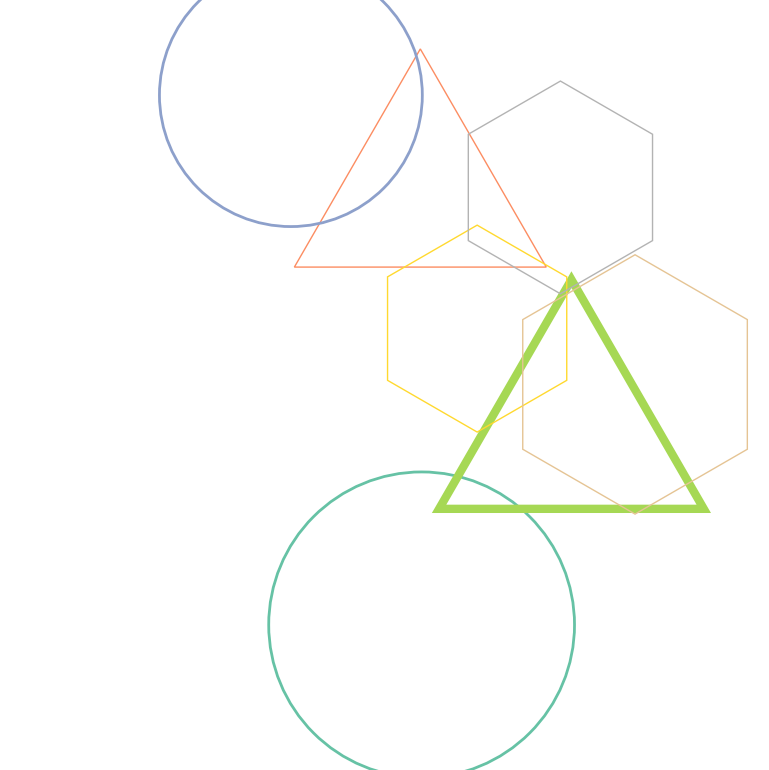[{"shape": "circle", "thickness": 1, "radius": 0.99, "center": [0.548, 0.189]}, {"shape": "triangle", "thickness": 0.5, "radius": 0.94, "center": [0.546, 0.748]}, {"shape": "circle", "thickness": 1, "radius": 0.85, "center": [0.378, 0.876]}, {"shape": "triangle", "thickness": 3, "radius": 0.99, "center": [0.742, 0.438]}, {"shape": "hexagon", "thickness": 0.5, "radius": 0.67, "center": [0.62, 0.573]}, {"shape": "hexagon", "thickness": 0.5, "radius": 0.84, "center": [0.825, 0.501]}, {"shape": "hexagon", "thickness": 0.5, "radius": 0.69, "center": [0.728, 0.757]}]